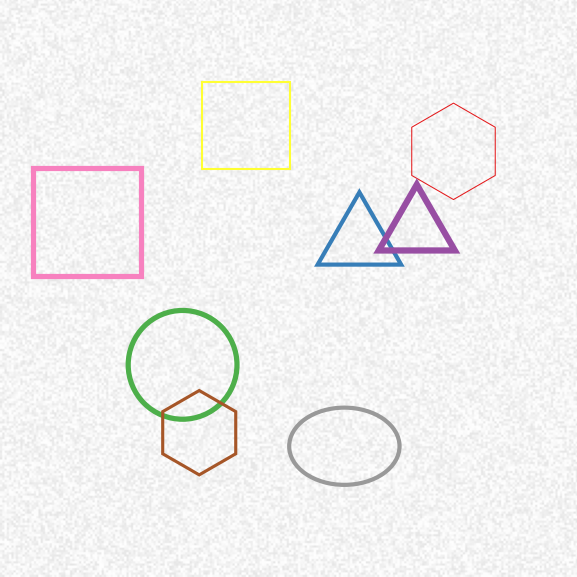[{"shape": "hexagon", "thickness": 0.5, "radius": 0.42, "center": [0.785, 0.737]}, {"shape": "triangle", "thickness": 2, "radius": 0.42, "center": [0.622, 0.583]}, {"shape": "circle", "thickness": 2.5, "radius": 0.47, "center": [0.316, 0.367]}, {"shape": "triangle", "thickness": 3, "radius": 0.38, "center": [0.722, 0.603]}, {"shape": "square", "thickness": 1, "radius": 0.38, "center": [0.426, 0.782]}, {"shape": "hexagon", "thickness": 1.5, "radius": 0.37, "center": [0.345, 0.25]}, {"shape": "square", "thickness": 2.5, "radius": 0.47, "center": [0.15, 0.615]}, {"shape": "oval", "thickness": 2, "radius": 0.48, "center": [0.596, 0.226]}]